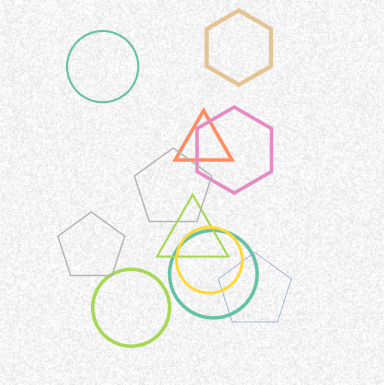[{"shape": "circle", "thickness": 1.5, "radius": 0.46, "center": [0.267, 0.827]}, {"shape": "circle", "thickness": 2.5, "radius": 0.57, "center": [0.554, 0.288]}, {"shape": "triangle", "thickness": 2.5, "radius": 0.43, "center": [0.529, 0.627]}, {"shape": "pentagon", "thickness": 0.5, "radius": 0.5, "center": [0.662, 0.245]}, {"shape": "hexagon", "thickness": 2.5, "radius": 0.56, "center": [0.608, 0.61]}, {"shape": "triangle", "thickness": 1.5, "radius": 0.54, "center": [0.5, 0.387]}, {"shape": "circle", "thickness": 2.5, "radius": 0.5, "center": [0.341, 0.201]}, {"shape": "circle", "thickness": 2, "radius": 0.43, "center": [0.544, 0.324]}, {"shape": "hexagon", "thickness": 3, "radius": 0.48, "center": [0.62, 0.876]}, {"shape": "pentagon", "thickness": 1, "radius": 0.53, "center": [0.45, 0.51]}, {"shape": "pentagon", "thickness": 1, "radius": 0.46, "center": [0.237, 0.358]}]